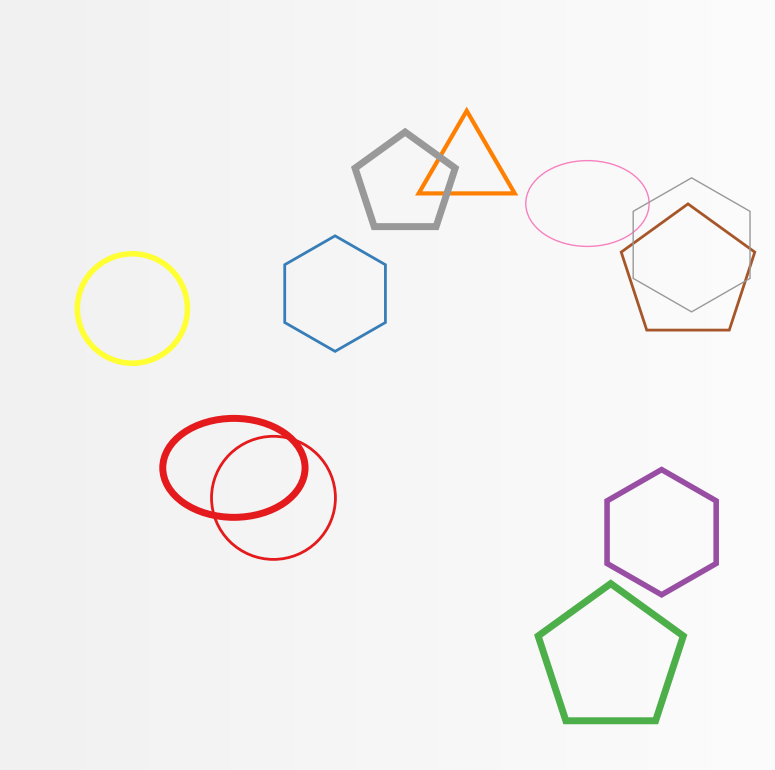[{"shape": "oval", "thickness": 2.5, "radius": 0.46, "center": [0.302, 0.392]}, {"shape": "circle", "thickness": 1, "radius": 0.4, "center": [0.353, 0.353]}, {"shape": "hexagon", "thickness": 1, "radius": 0.38, "center": [0.432, 0.619]}, {"shape": "pentagon", "thickness": 2.5, "radius": 0.49, "center": [0.788, 0.144]}, {"shape": "hexagon", "thickness": 2, "radius": 0.41, "center": [0.854, 0.309]}, {"shape": "triangle", "thickness": 1.5, "radius": 0.36, "center": [0.602, 0.785]}, {"shape": "circle", "thickness": 2, "radius": 0.36, "center": [0.171, 0.599]}, {"shape": "pentagon", "thickness": 1, "radius": 0.45, "center": [0.888, 0.645]}, {"shape": "oval", "thickness": 0.5, "radius": 0.4, "center": [0.758, 0.736]}, {"shape": "hexagon", "thickness": 0.5, "radius": 0.44, "center": [0.892, 0.682]}, {"shape": "pentagon", "thickness": 2.5, "radius": 0.34, "center": [0.523, 0.761]}]